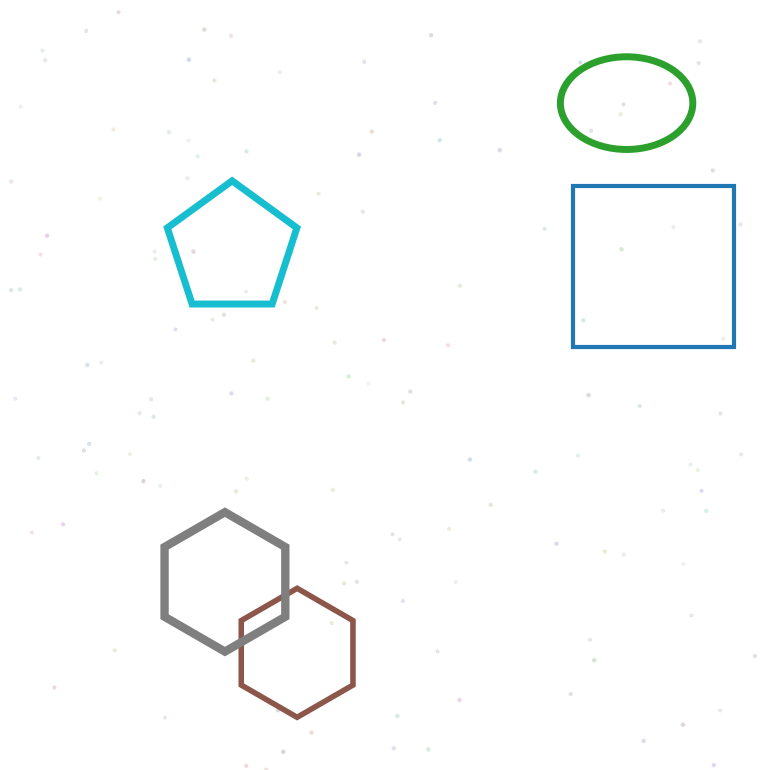[{"shape": "square", "thickness": 1.5, "radius": 0.52, "center": [0.849, 0.654]}, {"shape": "oval", "thickness": 2.5, "radius": 0.43, "center": [0.814, 0.866]}, {"shape": "hexagon", "thickness": 2, "radius": 0.42, "center": [0.386, 0.152]}, {"shape": "hexagon", "thickness": 3, "radius": 0.45, "center": [0.292, 0.244]}, {"shape": "pentagon", "thickness": 2.5, "radius": 0.44, "center": [0.301, 0.677]}]